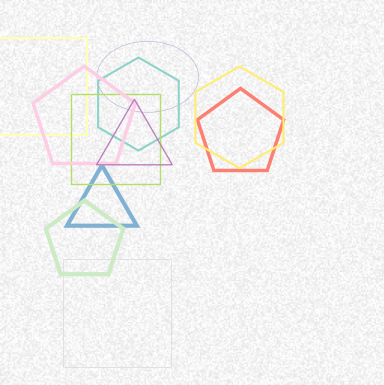[{"shape": "hexagon", "thickness": 1.5, "radius": 0.6, "center": [0.36, 0.73]}, {"shape": "square", "thickness": 1.5, "radius": 0.62, "center": [0.102, 0.776]}, {"shape": "oval", "thickness": 0.5, "radius": 0.66, "center": [0.384, 0.8]}, {"shape": "pentagon", "thickness": 2.5, "radius": 0.59, "center": [0.625, 0.653]}, {"shape": "triangle", "thickness": 3, "radius": 0.52, "center": [0.265, 0.466]}, {"shape": "square", "thickness": 1, "radius": 0.58, "center": [0.3, 0.638]}, {"shape": "pentagon", "thickness": 2.5, "radius": 0.7, "center": [0.219, 0.688]}, {"shape": "square", "thickness": 0.5, "radius": 0.7, "center": [0.304, 0.188]}, {"shape": "triangle", "thickness": 1, "radius": 0.57, "center": [0.349, 0.629]}, {"shape": "pentagon", "thickness": 3, "radius": 0.53, "center": [0.22, 0.373]}, {"shape": "hexagon", "thickness": 1.5, "radius": 0.66, "center": [0.622, 0.695]}]